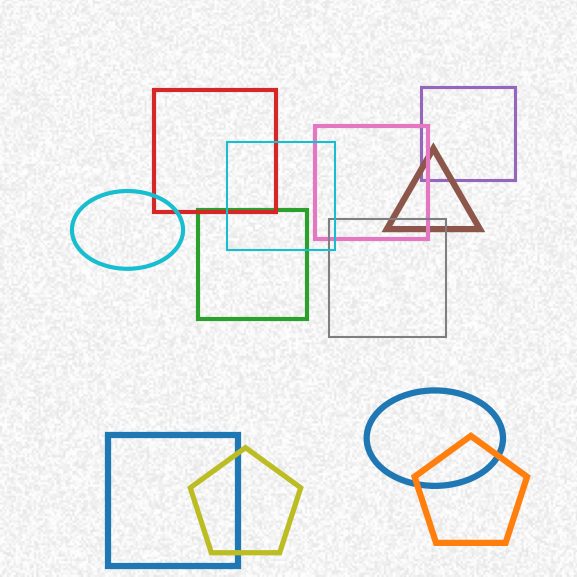[{"shape": "oval", "thickness": 3, "radius": 0.59, "center": [0.753, 0.24]}, {"shape": "square", "thickness": 3, "radius": 0.57, "center": [0.299, 0.132]}, {"shape": "pentagon", "thickness": 3, "radius": 0.51, "center": [0.815, 0.142]}, {"shape": "square", "thickness": 2, "radius": 0.47, "center": [0.438, 0.541]}, {"shape": "square", "thickness": 2, "radius": 0.53, "center": [0.372, 0.737]}, {"shape": "square", "thickness": 1.5, "radius": 0.41, "center": [0.81, 0.768]}, {"shape": "triangle", "thickness": 3, "radius": 0.47, "center": [0.75, 0.649]}, {"shape": "square", "thickness": 2, "radius": 0.49, "center": [0.643, 0.683]}, {"shape": "square", "thickness": 1, "radius": 0.51, "center": [0.67, 0.518]}, {"shape": "pentagon", "thickness": 2.5, "radius": 0.5, "center": [0.425, 0.123]}, {"shape": "oval", "thickness": 2, "radius": 0.48, "center": [0.221, 0.601]}, {"shape": "square", "thickness": 1, "radius": 0.47, "center": [0.487, 0.66]}]